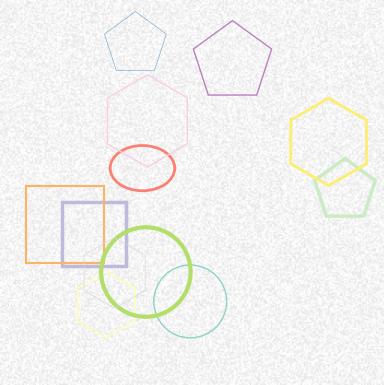[{"shape": "circle", "thickness": 1, "radius": 0.47, "center": [0.494, 0.217]}, {"shape": "hexagon", "thickness": 1, "radius": 0.43, "center": [0.276, 0.209]}, {"shape": "square", "thickness": 2.5, "radius": 0.41, "center": [0.244, 0.392]}, {"shape": "oval", "thickness": 2, "radius": 0.42, "center": [0.37, 0.563]}, {"shape": "pentagon", "thickness": 0.5, "radius": 0.42, "center": [0.352, 0.886]}, {"shape": "square", "thickness": 1.5, "radius": 0.5, "center": [0.169, 0.417]}, {"shape": "circle", "thickness": 3, "radius": 0.58, "center": [0.379, 0.293]}, {"shape": "hexagon", "thickness": 1, "radius": 0.6, "center": [0.383, 0.686]}, {"shape": "hexagon", "thickness": 0.5, "radius": 0.46, "center": [0.297, 0.292]}, {"shape": "pentagon", "thickness": 1, "radius": 0.53, "center": [0.604, 0.84]}, {"shape": "pentagon", "thickness": 2.5, "radius": 0.41, "center": [0.896, 0.506]}, {"shape": "hexagon", "thickness": 2, "radius": 0.57, "center": [0.854, 0.631]}]